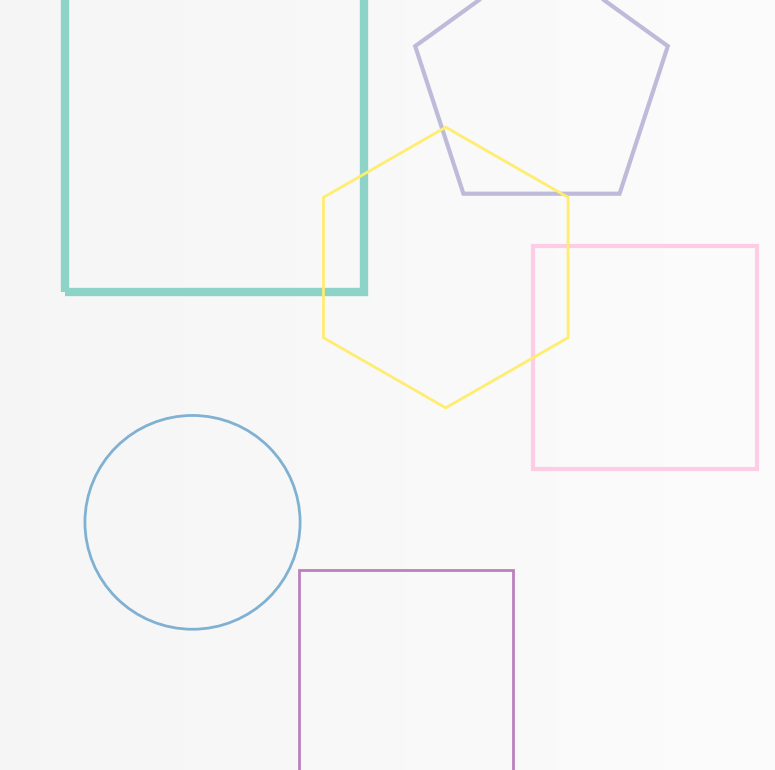[{"shape": "square", "thickness": 3, "radius": 0.97, "center": [0.277, 0.814]}, {"shape": "pentagon", "thickness": 1.5, "radius": 0.86, "center": [0.699, 0.887]}, {"shape": "circle", "thickness": 1, "radius": 0.69, "center": [0.248, 0.322]}, {"shape": "square", "thickness": 1.5, "radius": 0.72, "center": [0.832, 0.536]}, {"shape": "square", "thickness": 1, "radius": 0.69, "center": [0.524, 0.122]}, {"shape": "hexagon", "thickness": 1, "radius": 0.91, "center": [0.575, 0.653]}]